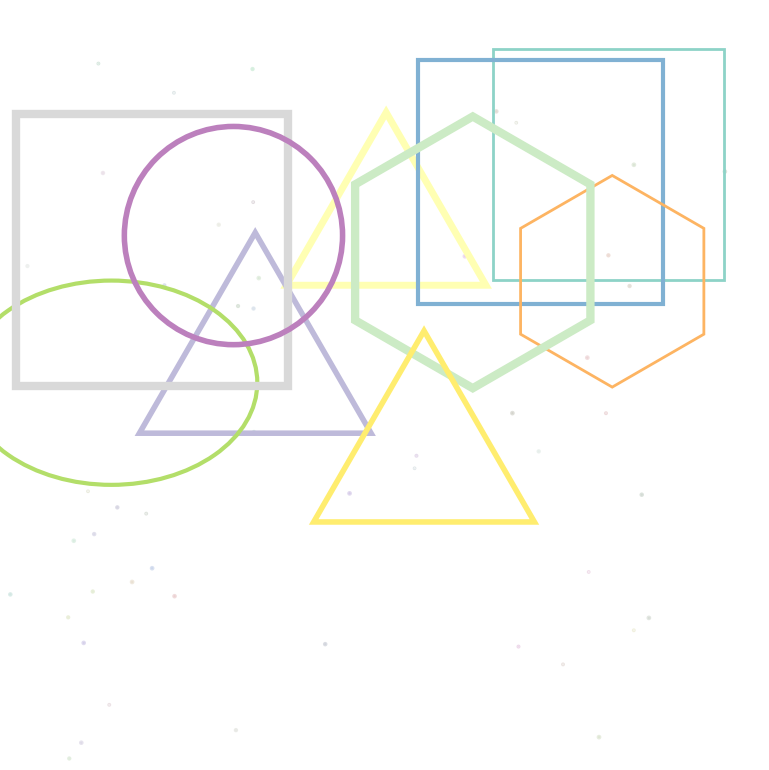[{"shape": "square", "thickness": 1, "radius": 0.75, "center": [0.791, 0.787]}, {"shape": "triangle", "thickness": 2.5, "radius": 0.75, "center": [0.502, 0.704]}, {"shape": "triangle", "thickness": 2, "radius": 0.87, "center": [0.331, 0.524]}, {"shape": "square", "thickness": 1.5, "radius": 0.79, "center": [0.702, 0.764]}, {"shape": "hexagon", "thickness": 1, "radius": 0.69, "center": [0.795, 0.635]}, {"shape": "oval", "thickness": 1.5, "radius": 0.95, "center": [0.145, 0.503]}, {"shape": "square", "thickness": 3, "radius": 0.88, "center": [0.197, 0.675]}, {"shape": "circle", "thickness": 2, "radius": 0.71, "center": [0.303, 0.694]}, {"shape": "hexagon", "thickness": 3, "radius": 0.88, "center": [0.614, 0.672]}, {"shape": "triangle", "thickness": 2, "radius": 0.83, "center": [0.551, 0.405]}]